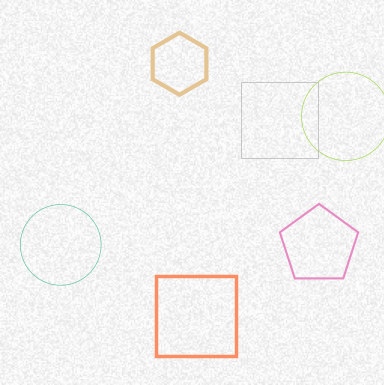[{"shape": "circle", "thickness": 0.5, "radius": 0.52, "center": [0.158, 0.364]}, {"shape": "square", "thickness": 2.5, "radius": 0.52, "center": [0.509, 0.18]}, {"shape": "pentagon", "thickness": 1.5, "radius": 0.53, "center": [0.829, 0.363]}, {"shape": "circle", "thickness": 0.5, "radius": 0.57, "center": [0.898, 0.698]}, {"shape": "hexagon", "thickness": 3, "radius": 0.4, "center": [0.466, 0.834]}, {"shape": "square", "thickness": 0.5, "radius": 0.49, "center": [0.726, 0.688]}]